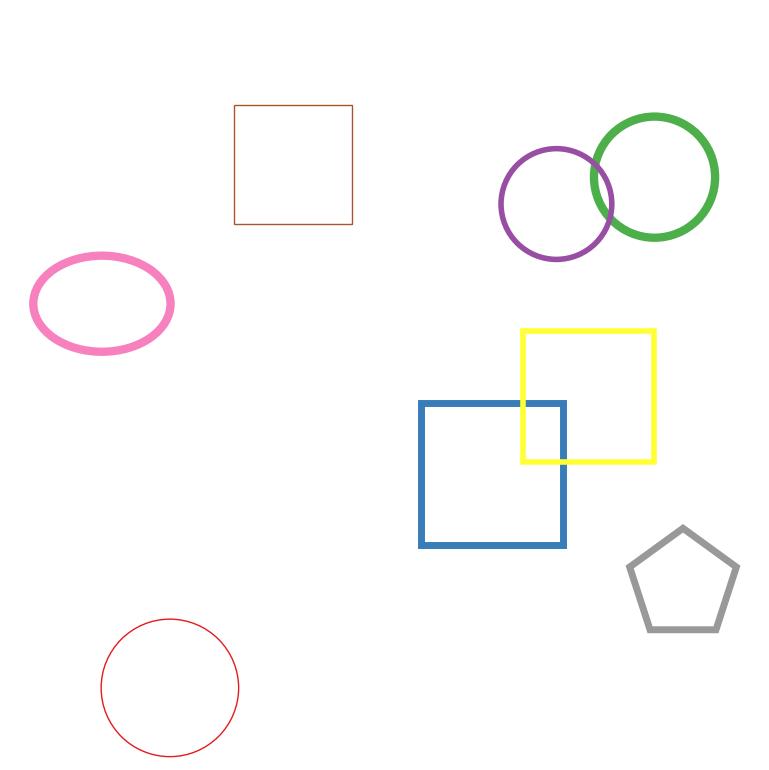[{"shape": "circle", "thickness": 0.5, "radius": 0.45, "center": [0.221, 0.107]}, {"shape": "square", "thickness": 2.5, "radius": 0.46, "center": [0.639, 0.384]}, {"shape": "circle", "thickness": 3, "radius": 0.39, "center": [0.85, 0.77]}, {"shape": "circle", "thickness": 2, "radius": 0.36, "center": [0.723, 0.735]}, {"shape": "square", "thickness": 2, "radius": 0.43, "center": [0.764, 0.485]}, {"shape": "square", "thickness": 0.5, "radius": 0.38, "center": [0.381, 0.787]}, {"shape": "oval", "thickness": 3, "radius": 0.45, "center": [0.132, 0.606]}, {"shape": "pentagon", "thickness": 2.5, "radius": 0.36, "center": [0.887, 0.241]}]